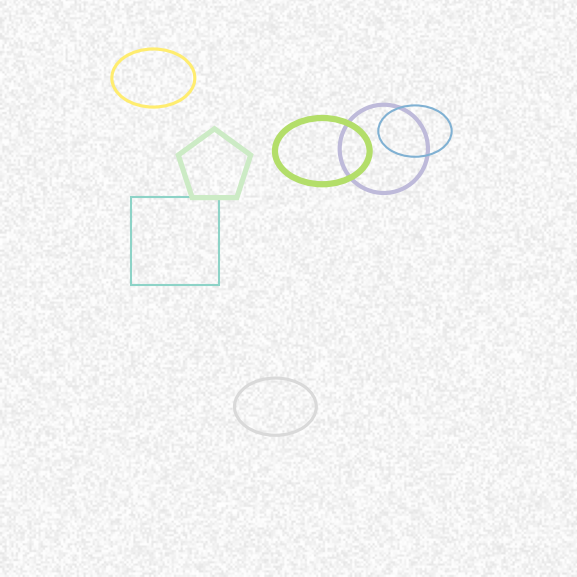[{"shape": "square", "thickness": 1, "radius": 0.38, "center": [0.304, 0.582]}, {"shape": "circle", "thickness": 2, "radius": 0.38, "center": [0.665, 0.741]}, {"shape": "oval", "thickness": 1, "radius": 0.32, "center": [0.719, 0.772]}, {"shape": "oval", "thickness": 3, "radius": 0.41, "center": [0.558, 0.737]}, {"shape": "oval", "thickness": 1.5, "radius": 0.35, "center": [0.477, 0.295]}, {"shape": "pentagon", "thickness": 2.5, "radius": 0.33, "center": [0.371, 0.71]}, {"shape": "oval", "thickness": 1.5, "radius": 0.36, "center": [0.266, 0.864]}]